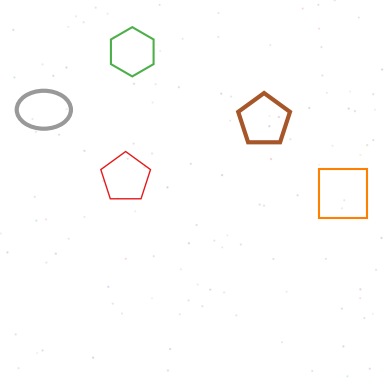[{"shape": "pentagon", "thickness": 1, "radius": 0.34, "center": [0.326, 0.539]}, {"shape": "hexagon", "thickness": 1.5, "radius": 0.32, "center": [0.344, 0.866]}, {"shape": "square", "thickness": 1.5, "radius": 0.31, "center": [0.892, 0.497]}, {"shape": "pentagon", "thickness": 3, "radius": 0.35, "center": [0.686, 0.688]}, {"shape": "oval", "thickness": 3, "radius": 0.35, "center": [0.114, 0.715]}]